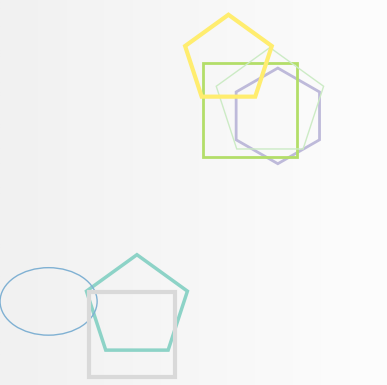[{"shape": "pentagon", "thickness": 2.5, "radius": 0.68, "center": [0.353, 0.201]}, {"shape": "hexagon", "thickness": 2, "radius": 0.62, "center": [0.717, 0.699]}, {"shape": "oval", "thickness": 1, "radius": 0.63, "center": [0.125, 0.217]}, {"shape": "square", "thickness": 2, "radius": 0.61, "center": [0.646, 0.714]}, {"shape": "square", "thickness": 3, "radius": 0.55, "center": [0.34, 0.131]}, {"shape": "pentagon", "thickness": 1, "radius": 0.73, "center": [0.697, 0.731]}, {"shape": "pentagon", "thickness": 3, "radius": 0.59, "center": [0.59, 0.844]}]